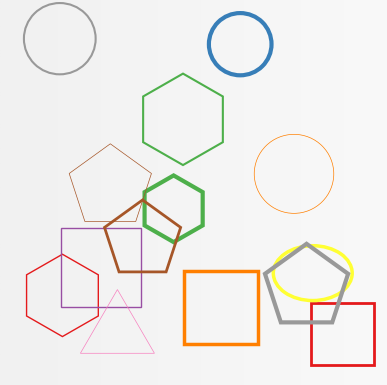[{"shape": "square", "thickness": 2, "radius": 0.4, "center": [0.884, 0.133]}, {"shape": "hexagon", "thickness": 1, "radius": 0.53, "center": [0.161, 0.233]}, {"shape": "circle", "thickness": 3, "radius": 0.4, "center": [0.62, 0.885]}, {"shape": "hexagon", "thickness": 1.5, "radius": 0.59, "center": [0.472, 0.69]}, {"shape": "hexagon", "thickness": 3, "radius": 0.43, "center": [0.448, 0.458]}, {"shape": "square", "thickness": 1, "radius": 0.51, "center": [0.261, 0.305]}, {"shape": "square", "thickness": 2.5, "radius": 0.48, "center": [0.571, 0.201]}, {"shape": "circle", "thickness": 0.5, "radius": 0.51, "center": [0.759, 0.548]}, {"shape": "oval", "thickness": 2.5, "radius": 0.51, "center": [0.807, 0.291]}, {"shape": "pentagon", "thickness": 0.5, "radius": 0.56, "center": [0.285, 0.515]}, {"shape": "pentagon", "thickness": 2, "radius": 0.52, "center": [0.368, 0.377]}, {"shape": "triangle", "thickness": 0.5, "radius": 0.55, "center": [0.303, 0.138]}, {"shape": "pentagon", "thickness": 3, "radius": 0.56, "center": [0.791, 0.254]}, {"shape": "circle", "thickness": 1.5, "radius": 0.46, "center": [0.154, 0.9]}]